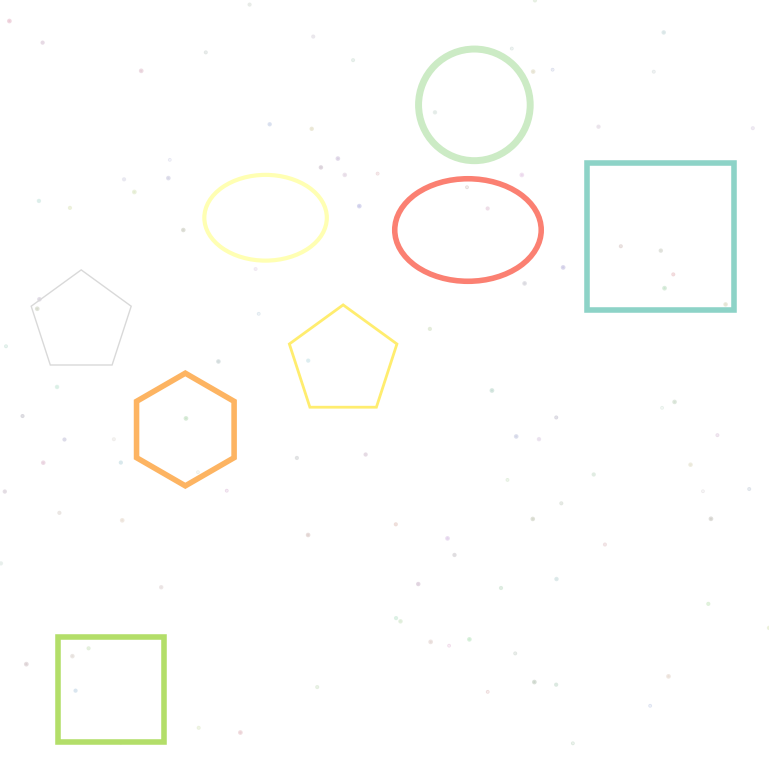[{"shape": "square", "thickness": 2, "radius": 0.48, "center": [0.858, 0.693]}, {"shape": "oval", "thickness": 1.5, "radius": 0.4, "center": [0.345, 0.717]}, {"shape": "oval", "thickness": 2, "radius": 0.48, "center": [0.608, 0.701]}, {"shape": "hexagon", "thickness": 2, "radius": 0.37, "center": [0.241, 0.442]}, {"shape": "square", "thickness": 2, "radius": 0.34, "center": [0.144, 0.105]}, {"shape": "pentagon", "thickness": 0.5, "radius": 0.34, "center": [0.105, 0.581]}, {"shape": "circle", "thickness": 2.5, "radius": 0.36, "center": [0.616, 0.864]}, {"shape": "pentagon", "thickness": 1, "radius": 0.37, "center": [0.446, 0.531]}]